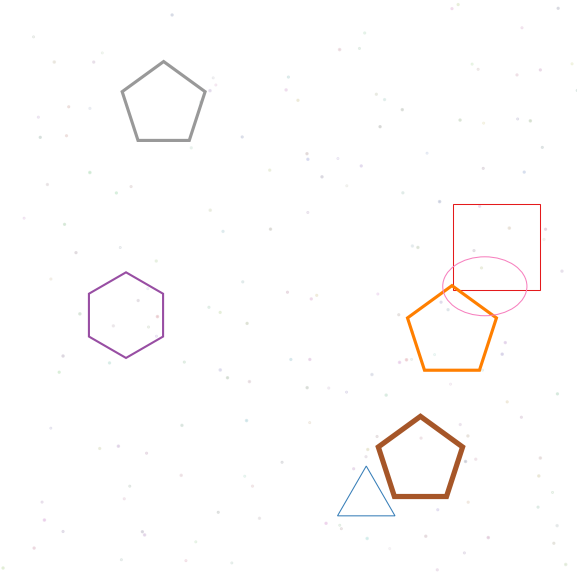[{"shape": "square", "thickness": 0.5, "radius": 0.38, "center": [0.86, 0.571]}, {"shape": "triangle", "thickness": 0.5, "radius": 0.29, "center": [0.634, 0.135]}, {"shape": "hexagon", "thickness": 1, "radius": 0.37, "center": [0.218, 0.453]}, {"shape": "pentagon", "thickness": 1.5, "radius": 0.4, "center": [0.783, 0.424]}, {"shape": "pentagon", "thickness": 2.5, "radius": 0.38, "center": [0.728, 0.201]}, {"shape": "oval", "thickness": 0.5, "radius": 0.36, "center": [0.84, 0.503]}, {"shape": "pentagon", "thickness": 1.5, "radius": 0.38, "center": [0.283, 0.817]}]